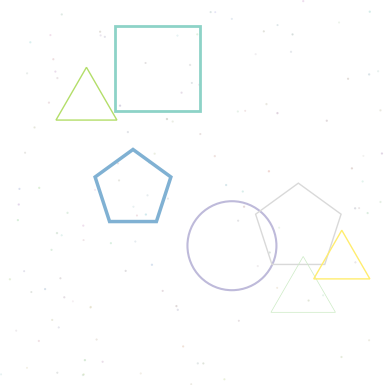[{"shape": "square", "thickness": 2, "radius": 0.55, "center": [0.409, 0.822]}, {"shape": "circle", "thickness": 1.5, "radius": 0.58, "center": [0.602, 0.362]}, {"shape": "pentagon", "thickness": 2.5, "radius": 0.52, "center": [0.345, 0.508]}, {"shape": "triangle", "thickness": 1, "radius": 0.46, "center": [0.225, 0.734]}, {"shape": "pentagon", "thickness": 1, "radius": 0.58, "center": [0.775, 0.408]}, {"shape": "triangle", "thickness": 0.5, "radius": 0.48, "center": [0.788, 0.237]}, {"shape": "triangle", "thickness": 1, "radius": 0.42, "center": [0.888, 0.318]}]